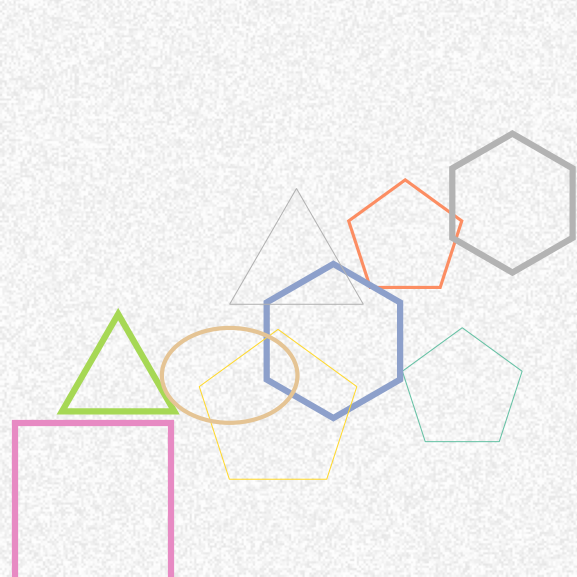[{"shape": "pentagon", "thickness": 0.5, "radius": 0.55, "center": [0.8, 0.323]}, {"shape": "pentagon", "thickness": 1.5, "radius": 0.51, "center": [0.702, 0.585]}, {"shape": "hexagon", "thickness": 3, "radius": 0.67, "center": [0.577, 0.409]}, {"shape": "square", "thickness": 3, "radius": 0.68, "center": [0.16, 0.131]}, {"shape": "triangle", "thickness": 3, "radius": 0.56, "center": [0.205, 0.343]}, {"shape": "pentagon", "thickness": 0.5, "radius": 0.72, "center": [0.481, 0.285]}, {"shape": "oval", "thickness": 2, "radius": 0.59, "center": [0.398, 0.349]}, {"shape": "triangle", "thickness": 0.5, "radius": 0.67, "center": [0.513, 0.539]}, {"shape": "hexagon", "thickness": 3, "radius": 0.6, "center": [0.887, 0.647]}]